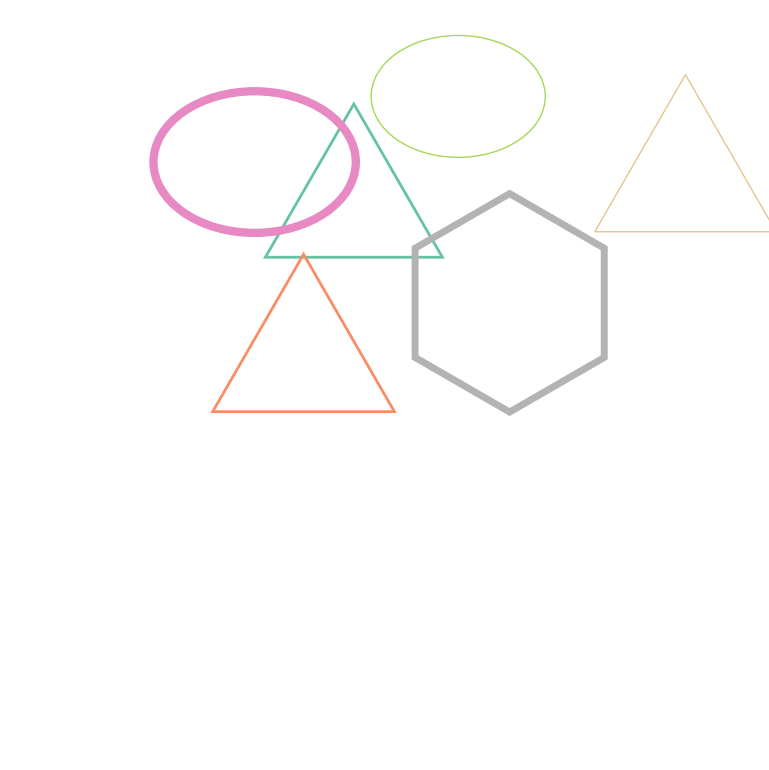[{"shape": "triangle", "thickness": 1, "radius": 0.66, "center": [0.46, 0.732]}, {"shape": "triangle", "thickness": 1, "radius": 0.68, "center": [0.394, 0.534]}, {"shape": "oval", "thickness": 3, "radius": 0.66, "center": [0.331, 0.79]}, {"shape": "oval", "thickness": 0.5, "radius": 0.57, "center": [0.595, 0.875]}, {"shape": "triangle", "thickness": 0.5, "radius": 0.68, "center": [0.89, 0.767]}, {"shape": "hexagon", "thickness": 2.5, "radius": 0.71, "center": [0.662, 0.607]}]